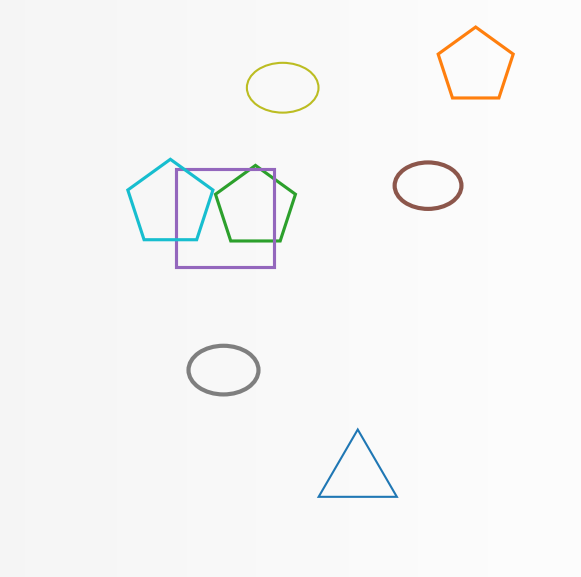[{"shape": "triangle", "thickness": 1, "radius": 0.39, "center": [0.615, 0.178]}, {"shape": "pentagon", "thickness": 1.5, "radius": 0.34, "center": [0.818, 0.884]}, {"shape": "pentagon", "thickness": 1.5, "radius": 0.36, "center": [0.44, 0.64]}, {"shape": "square", "thickness": 1.5, "radius": 0.42, "center": [0.386, 0.622]}, {"shape": "oval", "thickness": 2, "radius": 0.29, "center": [0.736, 0.678]}, {"shape": "oval", "thickness": 2, "radius": 0.3, "center": [0.385, 0.358]}, {"shape": "oval", "thickness": 1, "radius": 0.31, "center": [0.486, 0.847]}, {"shape": "pentagon", "thickness": 1.5, "radius": 0.38, "center": [0.293, 0.646]}]